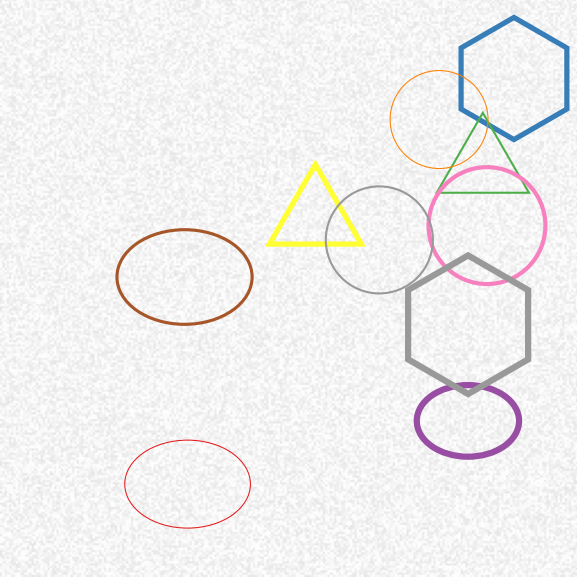[{"shape": "oval", "thickness": 0.5, "radius": 0.54, "center": [0.325, 0.161]}, {"shape": "hexagon", "thickness": 2.5, "radius": 0.53, "center": [0.89, 0.863]}, {"shape": "triangle", "thickness": 1, "radius": 0.46, "center": [0.836, 0.711]}, {"shape": "oval", "thickness": 3, "radius": 0.44, "center": [0.81, 0.27]}, {"shape": "circle", "thickness": 0.5, "radius": 0.42, "center": [0.76, 0.792]}, {"shape": "triangle", "thickness": 2.5, "radius": 0.46, "center": [0.546, 0.622]}, {"shape": "oval", "thickness": 1.5, "radius": 0.59, "center": [0.32, 0.519]}, {"shape": "circle", "thickness": 2, "radius": 0.51, "center": [0.843, 0.608]}, {"shape": "hexagon", "thickness": 3, "radius": 0.6, "center": [0.811, 0.437]}, {"shape": "circle", "thickness": 1, "radius": 0.46, "center": [0.657, 0.584]}]